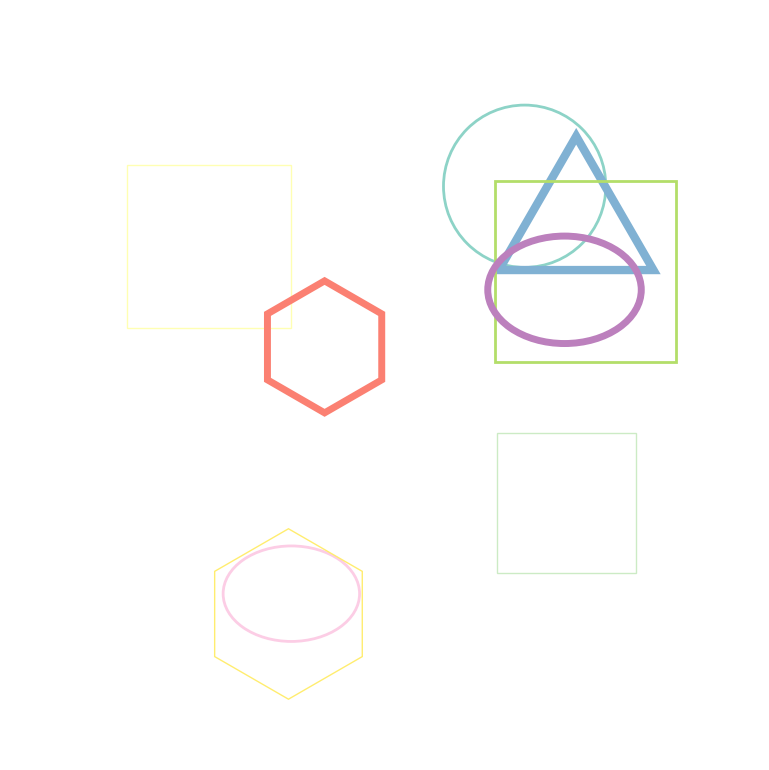[{"shape": "circle", "thickness": 1, "radius": 0.53, "center": [0.681, 0.758]}, {"shape": "square", "thickness": 0.5, "radius": 0.53, "center": [0.271, 0.68]}, {"shape": "hexagon", "thickness": 2.5, "radius": 0.43, "center": [0.422, 0.55]}, {"shape": "triangle", "thickness": 3, "radius": 0.58, "center": [0.748, 0.707]}, {"shape": "square", "thickness": 1, "radius": 0.59, "center": [0.76, 0.647]}, {"shape": "oval", "thickness": 1, "radius": 0.44, "center": [0.378, 0.229]}, {"shape": "oval", "thickness": 2.5, "radius": 0.5, "center": [0.733, 0.624]}, {"shape": "square", "thickness": 0.5, "radius": 0.45, "center": [0.736, 0.346]}, {"shape": "hexagon", "thickness": 0.5, "radius": 0.55, "center": [0.375, 0.203]}]